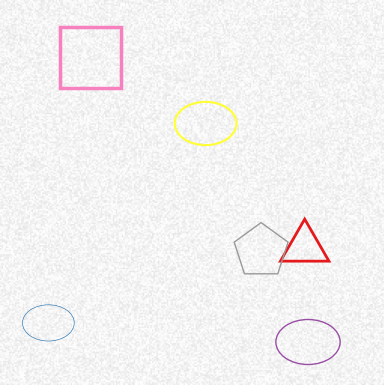[{"shape": "triangle", "thickness": 2, "radius": 0.36, "center": [0.791, 0.358]}, {"shape": "oval", "thickness": 0.5, "radius": 0.34, "center": [0.126, 0.161]}, {"shape": "oval", "thickness": 1, "radius": 0.42, "center": [0.8, 0.112]}, {"shape": "oval", "thickness": 1.5, "radius": 0.4, "center": [0.534, 0.679]}, {"shape": "square", "thickness": 2.5, "radius": 0.4, "center": [0.234, 0.851]}, {"shape": "pentagon", "thickness": 1, "radius": 0.37, "center": [0.678, 0.348]}]